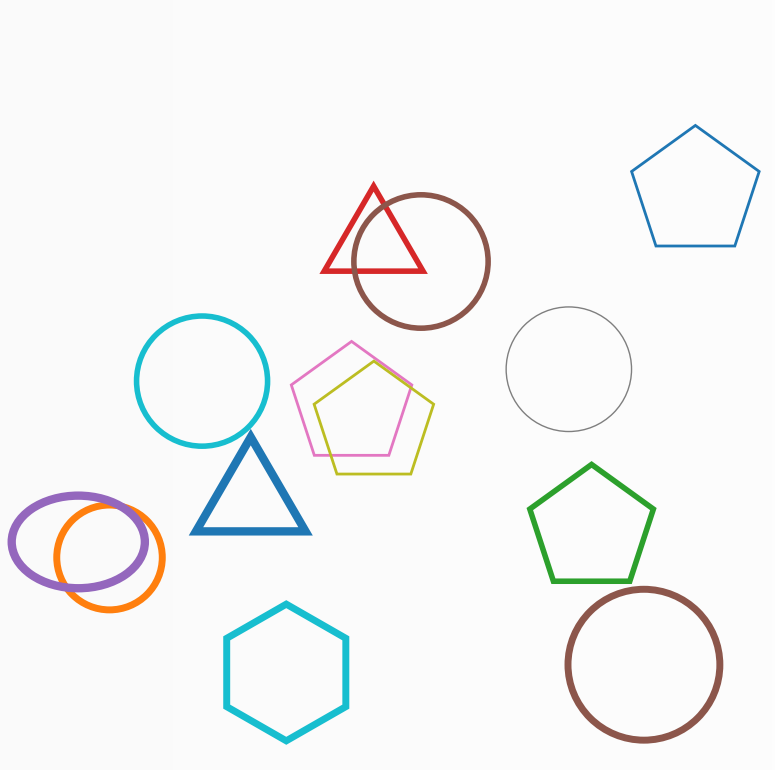[{"shape": "triangle", "thickness": 3, "radius": 0.41, "center": [0.324, 0.351]}, {"shape": "pentagon", "thickness": 1, "radius": 0.43, "center": [0.897, 0.751]}, {"shape": "circle", "thickness": 2.5, "radius": 0.34, "center": [0.141, 0.276]}, {"shape": "pentagon", "thickness": 2, "radius": 0.42, "center": [0.763, 0.313]}, {"shape": "triangle", "thickness": 2, "radius": 0.37, "center": [0.482, 0.685]}, {"shape": "oval", "thickness": 3, "radius": 0.43, "center": [0.101, 0.296]}, {"shape": "circle", "thickness": 2, "radius": 0.43, "center": [0.543, 0.66]}, {"shape": "circle", "thickness": 2.5, "radius": 0.49, "center": [0.831, 0.137]}, {"shape": "pentagon", "thickness": 1, "radius": 0.41, "center": [0.454, 0.475]}, {"shape": "circle", "thickness": 0.5, "radius": 0.4, "center": [0.734, 0.52]}, {"shape": "pentagon", "thickness": 1, "radius": 0.41, "center": [0.482, 0.45]}, {"shape": "circle", "thickness": 2, "radius": 0.42, "center": [0.261, 0.505]}, {"shape": "hexagon", "thickness": 2.5, "radius": 0.44, "center": [0.369, 0.127]}]